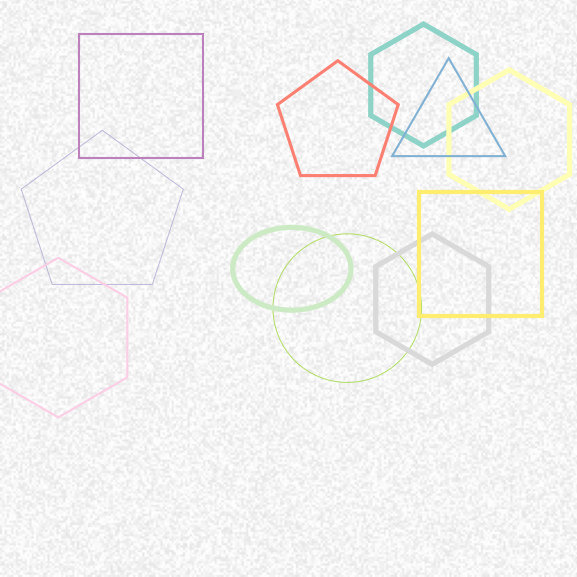[{"shape": "hexagon", "thickness": 2.5, "radius": 0.53, "center": [0.733, 0.852]}, {"shape": "hexagon", "thickness": 2.5, "radius": 0.6, "center": [0.882, 0.758]}, {"shape": "pentagon", "thickness": 0.5, "radius": 0.74, "center": [0.177, 0.626]}, {"shape": "pentagon", "thickness": 1.5, "radius": 0.55, "center": [0.585, 0.784]}, {"shape": "triangle", "thickness": 1, "radius": 0.57, "center": [0.777, 0.785]}, {"shape": "circle", "thickness": 0.5, "radius": 0.64, "center": [0.601, 0.466]}, {"shape": "hexagon", "thickness": 1, "radius": 0.69, "center": [0.101, 0.415]}, {"shape": "hexagon", "thickness": 2.5, "radius": 0.56, "center": [0.748, 0.481]}, {"shape": "square", "thickness": 1, "radius": 0.54, "center": [0.244, 0.833]}, {"shape": "oval", "thickness": 2.5, "radius": 0.51, "center": [0.505, 0.534]}, {"shape": "square", "thickness": 2, "radius": 0.53, "center": [0.832, 0.559]}]